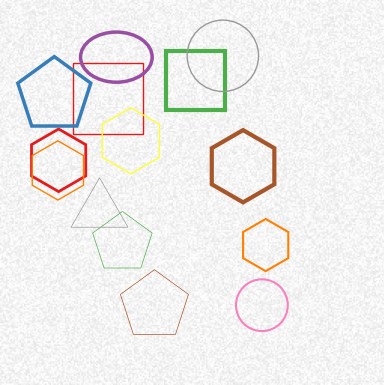[{"shape": "hexagon", "thickness": 2, "radius": 0.41, "center": [0.152, 0.584]}, {"shape": "square", "thickness": 1, "radius": 0.46, "center": [0.28, 0.744]}, {"shape": "pentagon", "thickness": 2.5, "radius": 0.5, "center": [0.141, 0.753]}, {"shape": "pentagon", "thickness": 0.5, "radius": 0.41, "center": [0.318, 0.37]}, {"shape": "square", "thickness": 3, "radius": 0.38, "center": [0.508, 0.791]}, {"shape": "oval", "thickness": 2.5, "radius": 0.47, "center": [0.302, 0.852]}, {"shape": "hexagon", "thickness": 1.5, "radius": 0.34, "center": [0.69, 0.364]}, {"shape": "hexagon", "thickness": 1, "radius": 0.38, "center": [0.15, 0.557]}, {"shape": "hexagon", "thickness": 1, "radius": 0.43, "center": [0.34, 0.634]}, {"shape": "hexagon", "thickness": 3, "radius": 0.47, "center": [0.631, 0.568]}, {"shape": "pentagon", "thickness": 0.5, "radius": 0.46, "center": [0.401, 0.207]}, {"shape": "circle", "thickness": 1.5, "radius": 0.34, "center": [0.68, 0.207]}, {"shape": "circle", "thickness": 1, "radius": 0.46, "center": [0.579, 0.855]}, {"shape": "triangle", "thickness": 0.5, "radius": 0.43, "center": [0.259, 0.453]}]